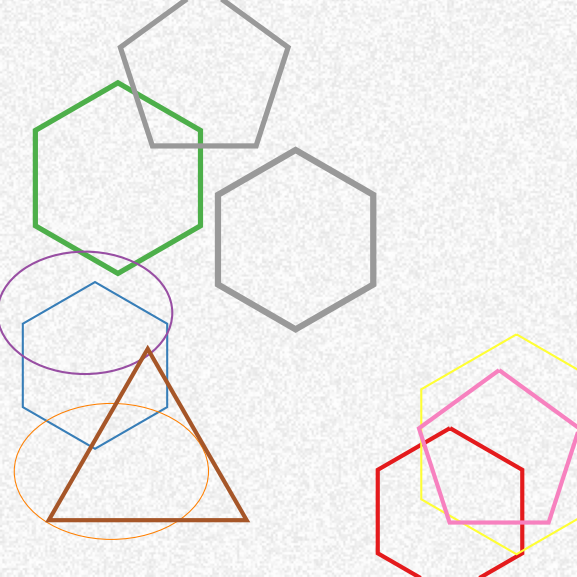[{"shape": "hexagon", "thickness": 2, "radius": 0.72, "center": [0.779, 0.113]}, {"shape": "hexagon", "thickness": 1, "radius": 0.72, "center": [0.165, 0.366]}, {"shape": "hexagon", "thickness": 2.5, "radius": 0.83, "center": [0.204, 0.691]}, {"shape": "oval", "thickness": 1, "radius": 0.76, "center": [0.147, 0.457]}, {"shape": "oval", "thickness": 0.5, "radius": 0.84, "center": [0.193, 0.183]}, {"shape": "hexagon", "thickness": 1, "radius": 0.95, "center": [0.894, 0.23]}, {"shape": "triangle", "thickness": 2, "radius": 0.99, "center": [0.256, 0.197]}, {"shape": "pentagon", "thickness": 2, "radius": 0.73, "center": [0.864, 0.212]}, {"shape": "pentagon", "thickness": 2.5, "radius": 0.76, "center": [0.354, 0.87]}, {"shape": "hexagon", "thickness": 3, "radius": 0.78, "center": [0.512, 0.584]}]